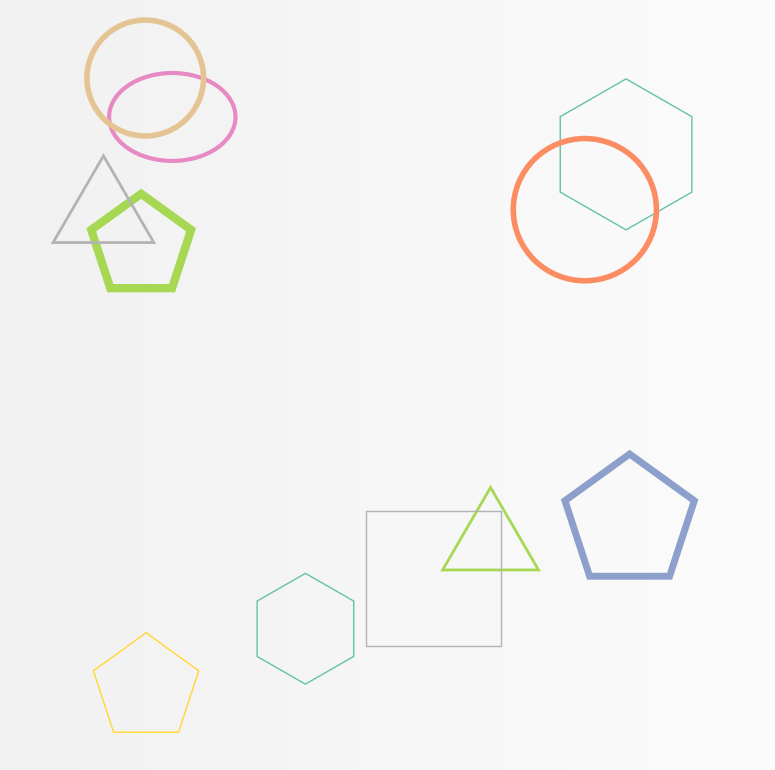[{"shape": "hexagon", "thickness": 0.5, "radius": 0.36, "center": [0.394, 0.183]}, {"shape": "hexagon", "thickness": 0.5, "radius": 0.49, "center": [0.808, 0.8]}, {"shape": "circle", "thickness": 2, "radius": 0.46, "center": [0.755, 0.728]}, {"shape": "pentagon", "thickness": 2.5, "radius": 0.44, "center": [0.812, 0.323]}, {"shape": "oval", "thickness": 1.5, "radius": 0.41, "center": [0.222, 0.848]}, {"shape": "pentagon", "thickness": 3, "radius": 0.34, "center": [0.182, 0.681]}, {"shape": "triangle", "thickness": 1, "radius": 0.36, "center": [0.633, 0.296]}, {"shape": "pentagon", "thickness": 0.5, "radius": 0.36, "center": [0.188, 0.107]}, {"shape": "circle", "thickness": 2, "radius": 0.38, "center": [0.187, 0.899]}, {"shape": "triangle", "thickness": 1, "radius": 0.38, "center": [0.134, 0.723]}, {"shape": "square", "thickness": 0.5, "radius": 0.44, "center": [0.559, 0.248]}]